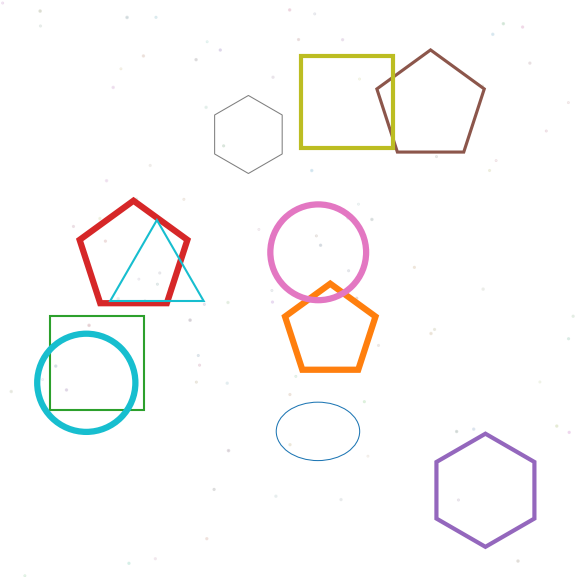[{"shape": "oval", "thickness": 0.5, "radius": 0.36, "center": [0.551, 0.252]}, {"shape": "pentagon", "thickness": 3, "radius": 0.41, "center": [0.572, 0.426]}, {"shape": "square", "thickness": 1, "radius": 0.41, "center": [0.168, 0.37]}, {"shape": "pentagon", "thickness": 3, "radius": 0.49, "center": [0.231, 0.553]}, {"shape": "hexagon", "thickness": 2, "radius": 0.49, "center": [0.841, 0.15]}, {"shape": "pentagon", "thickness": 1.5, "radius": 0.49, "center": [0.746, 0.815]}, {"shape": "circle", "thickness": 3, "radius": 0.41, "center": [0.551, 0.562]}, {"shape": "hexagon", "thickness": 0.5, "radius": 0.34, "center": [0.43, 0.766]}, {"shape": "square", "thickness": 2, "radius": 0.4, "center": [0.601, 0.822]}, {"shape": "circle", "thickness": 3, "radius": 0.43, "center": [0.149, 0.336]}, {"shape": "triangle", "thickness": 1, "radius": 0.47, "center": [0.272, 0.525]}]